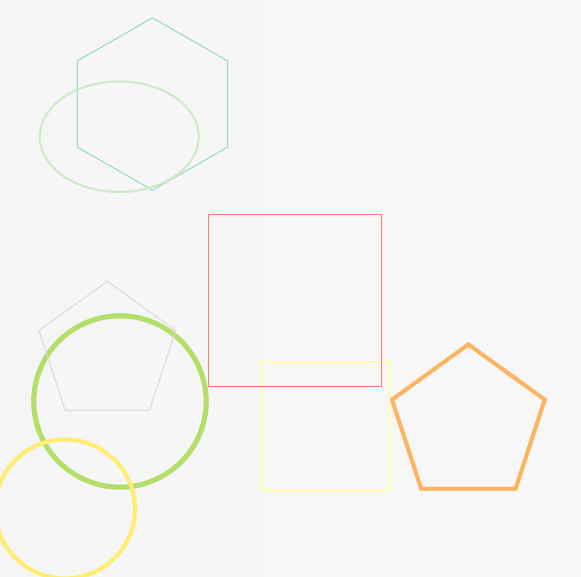[{"shape": "hexagon", "thickness": 0.5, "radius": 0.75, "center": [0.262, 0.819]}, {"shape": "square", "thickness": 1, "radius": 0.55, "center": [0.559, 0.262]}, {"shape": "square", "thickness": 0.5, "radius": 0.75, "center": [0.507, 0.48]}, {"shape": "pentagon", "thickness": 2, "radius": 0.69, "center": [0.806, 0.264]}, {"shape": "circle", "thickness": 2.5, "radius": 0.74, "center": [0.206, 0.304]}, {"shape": "pentagon", "thickness": 0.5, "radius": 0.62, "center": [0.185, 0.389]}, {"shape": "oval", "thickness": 1, "radius": 0.68, "center": [0.205, 0.762]}, {"shape": "circle", "thickness": 2, "radius": 0.6, "center": [0.112, 0.118]}]